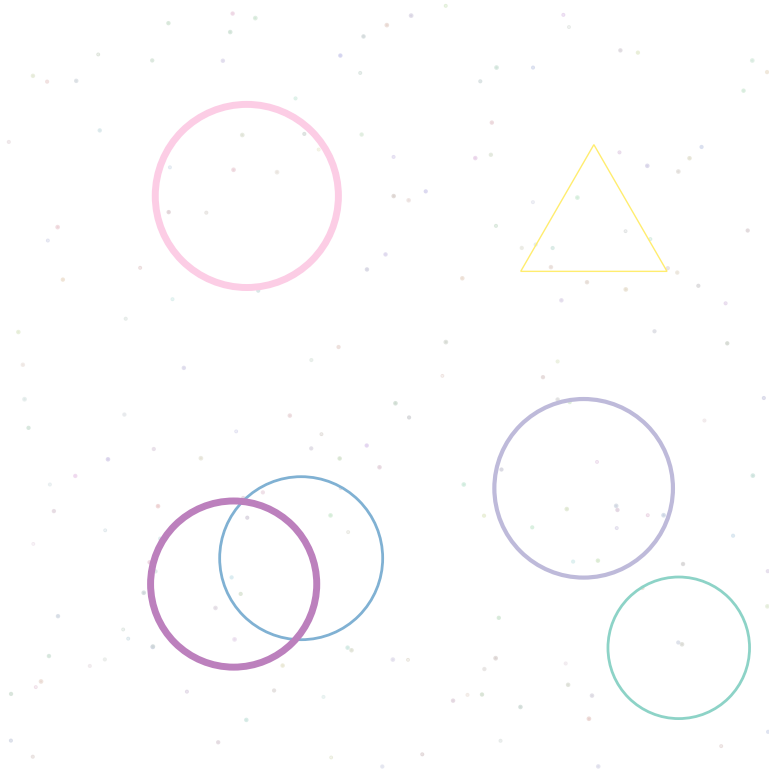[{"shape": "circle", "thickness": 1, "radius": 0.46, "center": [0.881, 0.159]}, {"shape": "circle", "thickness": 1.5, "radius": 0.58, "center": [0.758, 0.366]}, {"shape": "circle", "thickness": 1, "radius": 0.53, "center": [0.391, 0.275]}, {"shape": "circle", "thickness": 2.5, "radius": 0.59, "center": [0.321, 0.746]}, {"shape": "circle", "thickness": 2.5, "radius": 0.54, "center": [0.303, 0.241]}, {"shape": "triangle", "thickness": 0.5, "radius": 0.55, "center": [0.771, 0.702]}]